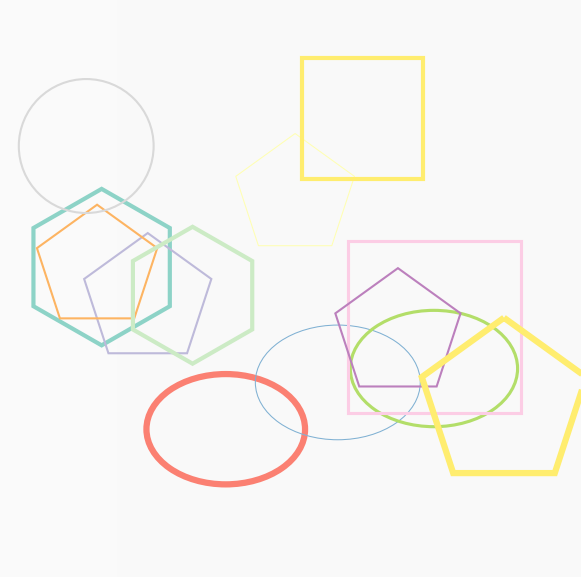[{"shape": "hexagon", "thickness": 2, "radius": 0.68, "center": [0.175, 0.537]}, {"shape": "pentagon", "thickness": 0.5, "radius": 0.54, "center": [0.508, 0.661]}, {"shape": "pentagon", "thickness": 1, "radius": 0.58, "center": [0.254, 0.481]}, {"shape": "oval", "thickness": 3, "radius": 0.68, "center": [0.388, 0.256]}, {"shape": "oval", "thickness": 0.5, "radius": 0.71, "center": [0.581, 0.337]}, {"shape": "pentagon", "thickness": 1, "radius": 0.54, "center": [0.167, 0.536]}, {"shape": "oval", "thickness": 1.5, "radius": 0.72, "center": [0.747, 0.361]}, {"shape": "square", "thickness": 1.5, "radius": 0.75, "center": [0.748, 0.433]}, {"shape": "circle", "thickness": 1, "radius": 0.58, "center": [0.148, 0.746]}, {"shape": "pentagon", "thickness": 1, "radius": 0.57, "center": [0.685, 0.422]}, {"shape": "hexagon", "thickness": 2, "radius": 0.59, "center": [0.331, 0.488]}, {"shape": "pentagon", "thickness": 3, "radius": 0.74, "center": [0.867, 0.3]}, {"shape": "square", "thickness": 2, "radius": 0.52, "center": [0.623, 0.794]}]